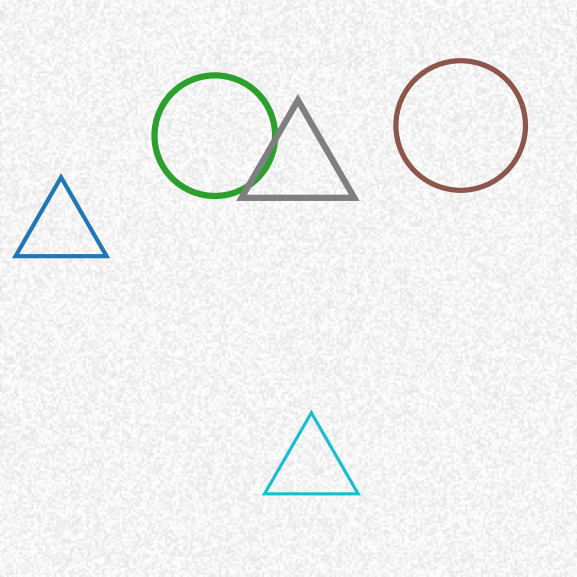[{"shape": "triangle", "thickness": 2, "radius": 0.46, "center": [0.106, 0.601]}, {"shape": "circle", "thickness": 3, "radius": 0.52, "center": [0.372, 0.764]}, {"shape": "circle", "thickness": 2.5, "radius": 0.56, "center": [0.798, 0.782]}, {"shape": "triangle", "thickness": 3, "radius": 0.56, "center": [0.516, 0.713]}, {"shape": "triangle", "thickness": 1.5, "radius": 0.47, "center": [0.539, 0.191]}]